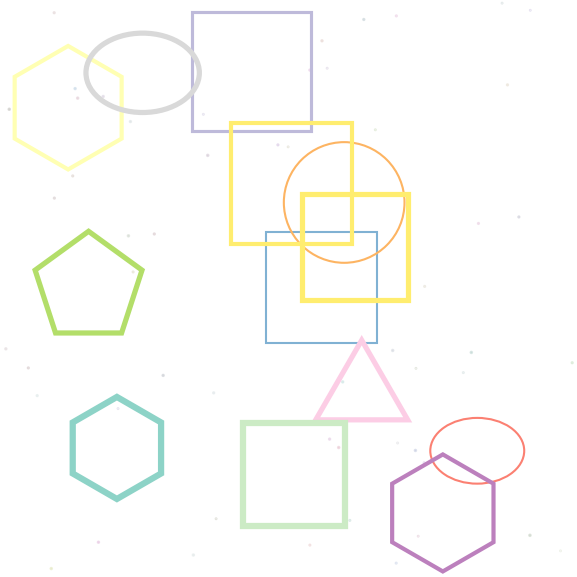[{"shape": "hexagon", "thickness": 3, "radius": 0.44, "center": [0.202, 0.223]}, {"shape": "hexagon", "thickness": 2, "radius": 0.53, "center": [0.118, 0.813]}, {"shape": "square", "thickness": 1.5, "radius": 0.51, "center": [0.436, 0.875]}, {"shape": "oval", "thickness": 1, "radius": 0.41, "center": [0.826, 0.219]}, {"shape": "square", "thickness": 1, "radius": 0.48, "center": [0.557, 0.502]}, {"shape": "circle", "thickness": 1, "radius": 0.52, "center": [0.596, 0.649]}, {"shape": "pentagon", "thickness": 2.5, "radius": 0.49, "center": [0.153, 0.501]}, {"shape": "triangle", "thickness": 2.5, "radius": 0.46, "center": [0.626, 0.318]}, {"shape": "oval", "thickness": 2.5, "radius": 0.49, "center": [0.247, 0.873]}, {"shape": "hexagon", "thickness": 2, "radius": 0.51, "center": [0.767, 0.111]}, {"shape": "square", "thickness": 3, "radius": 0.44, "center": [0.509, 0.177]}, {"shape": "square", "thickness": 2, "radius": 0.53, "center": [0.504, 0.682]}, {"shape": "square", "thickness": 2.5, "radius": 0.46, "center": [0.615, 0.572]}]